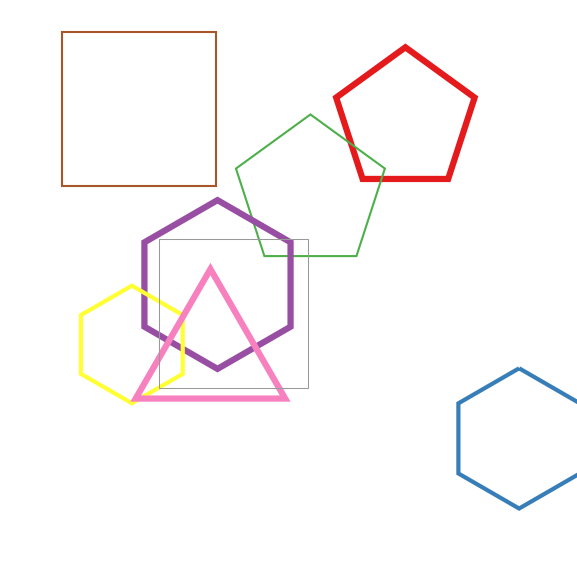[{"shape": "pentagon", "thickness": 3, "radius": 0.63, "center": [0.702, 0.791]}, {"shape": "hexagon", "thickness": 2, "radius": 0.61, "center": [0.899, 0.24]}, {"shape": "pentagon", "thickness": 1, "radius": 0.68, "center": [0.538, 0.665]}, {"shape": "hexagon", "thickness": 3, "radius": 0.73, "center": [0.377, 0.506]}, {"shape": "hexagon", "thickness": 2, "radius": 0.51, "center": [0.228, 0.403]}, {"shape": "square", "thickness": 1, "radius": 0.66, "center": [0.241, 0.811]}, {"shape": "triangle", "thickness": 3, "radius": 0.75, "center": [0.364, 0.384]}, {"shape": "square", "thickness": 0.5, "radius": 0.65, "center": [0.404, 0.457]}]